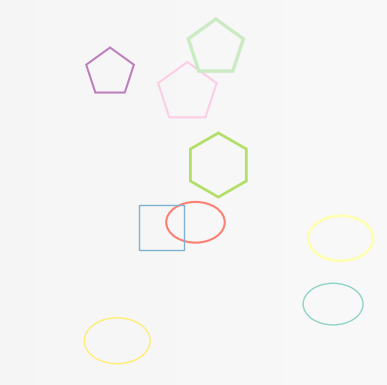[{"shape": "oval", "thickness": 1, "radius": 0.39, "center": [0.86, 0.21]}, {"shape": "oval", "thickness": 2, "radius": 0.42, "center": [0.879, 0.381]}, {"shape": "oval", "thickness": 1.5, "radius": 0.38, "center": [0.504, 0.423]}, {"shape": "square", "thickness": 1, "radius": 0.29, "center": [0.417, 0.41]}, {"shape": "hexagon", "thickness": 2, "radius": 0.42, "center": [0.563, 0.571]}, {"shape": "pentagon", "thickness": 1.5, "radius": 0.4, "center": [0.483, 0.76]}, {"shape": "pentagon", "thickness": 1.5, "radius": 0.32, "center": [0.284, 0.812]}, {"shape": "pentagon", "thickness": 2.5, "radius": 0.37, "center": [0.557, 0.876]}, {"shape": "oval", "thickness": 1, "radius": 0.43, "center": [0.302, 0.115]}]